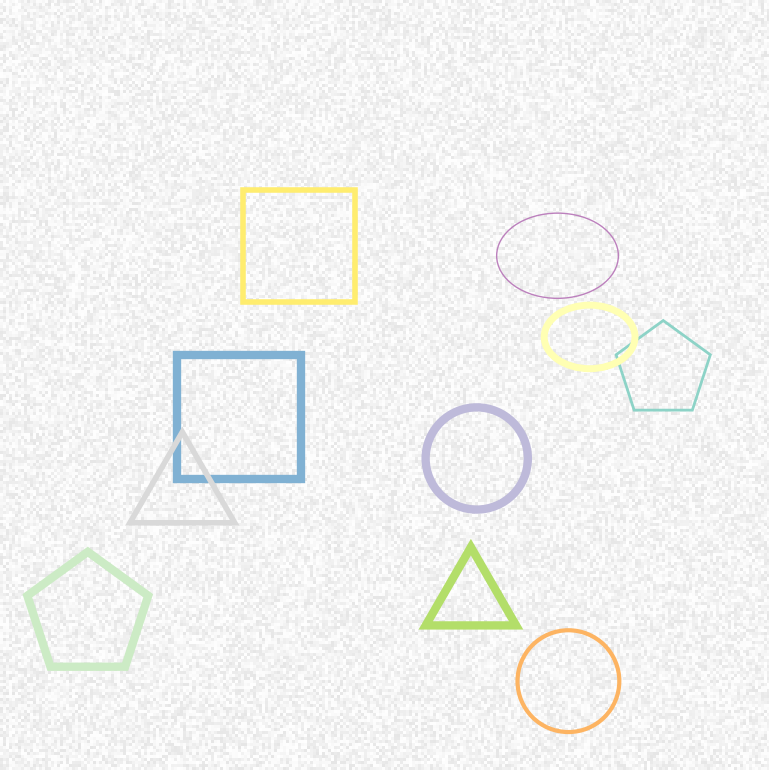[{"shape": "pentagon", "thickness": 1, "radius": 0.32, "center": [0.861, 0.519]}, {"shape": "oval", "thickness": 2.5, "radius": 0.29, "center": [0.766, 0.562]}, {"shape": "circle", "thickness": 3, "radius": 0.33, "center": [0.619, 0.405]}, {"shape": "square", "thickness": 3, "radius": 0.4, "center": [0.31, 0.459]}, {"shape": "circle", "thickness": 1.5, "radius": 0.33, "center": [0.738, 0.115]}, {"shape": "triangle", "thickness": 3, "radius": 0.34, "center": [0.612, 0.222]}, {"shape": "triangle", "thickness": 2, "radius": 0.39, "center": [0.237, 0.36]}, {"shape": "oval", "thickness": 0.5, "radius": 0.4, "center": [0.724, 0.668]}, {"shape": "pentagon", "thickness": 3, "radius": 0.41, "center": [0.114, 0.201]}, {"shape": "square", "thickness": 2, "radius": 0.36, "center": [0.388, 0.68]}]